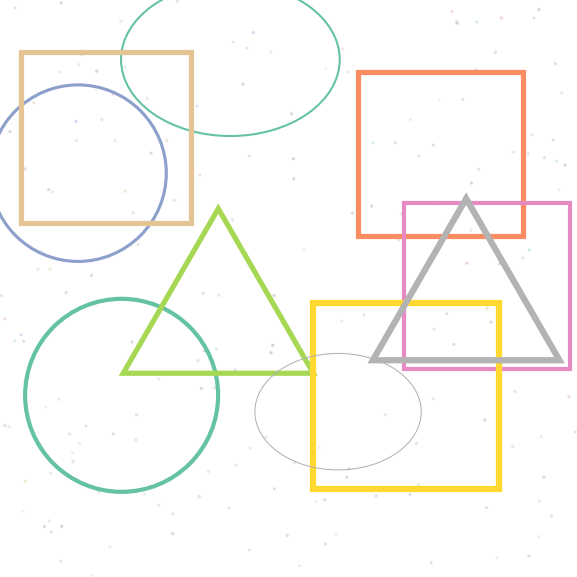[{"shape": "oval", "thickness": 1, "radius": 0.95, "center": [0.399, 0.896]}, {"shape": "circle", "thickness": 2, "radius": 0.84, "center": [0.211, 0.315]}, {"shape": "square", "thickness": 2.5, "radius": 0.71, "center": [0.763, 0.733]}, {"shape": "circle", "thickness": 1.5, "radius": 0.76, "center": [0.135, 0.699]}, {"shape": "square", "thickness": 2, "radius": 0.72, "center": [0.843, 0.504]}, {"shape": "triangle", "thickness": 2.5, "radius": 0.95, "center": [0.378, 0.448]}, {"shape": "square", "thickness": 3, "radius": 0.81, "center": [0.703, 0.313]}, {"shape": "square", "thickness": 2.5, "radius": 0.74, "center": [0.183, 0.761]}, {"shape": "triangle", "thickness": 3, "radius": 0.93, "center": [0.807, 0.469]}, {"shape": "oval", "thickness": 0.5, "radius": 0.72, "center": [0.585, 0.286]}]